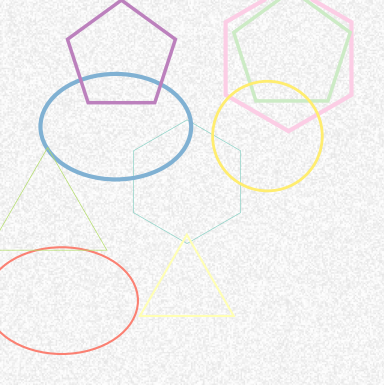[{"shape": "hexagon", "thickness": 0.5, "radius": 0.8, "center": [0.486, 0.528]}, {"shape": "triangle", "thickness": 1.5, "radius": 0.7, "center": [0.485, 0.25]}, {"shape": "oval", "thickness": 1.5, "radius": 0.99, "center": [0.16, 0.219]}, {"shape": "oval", "thickness": 3, "radius": 0.98, "center": [0.301, 0.671]}, {"shape": "triangle", "thickness": 0.5, "radius": 0.89, "center": [0.124, 0.439]}, {"shape": "hexagon", "thickness": 3, "radius": 0.94, "center": [0.749, 0.848]}, {"shape": "pentagon", "thickness": 2.5, "radius": 0.74, "center": [0.315, 0.852]}, {"shape": "pentagon", "thickness": 2.5, "radius": 0.8, "center": [0.758, 0.867]}, {"shape": "circle", "thickness": 2, "radius": 0.71, "center": [0.695, 0.647]}]